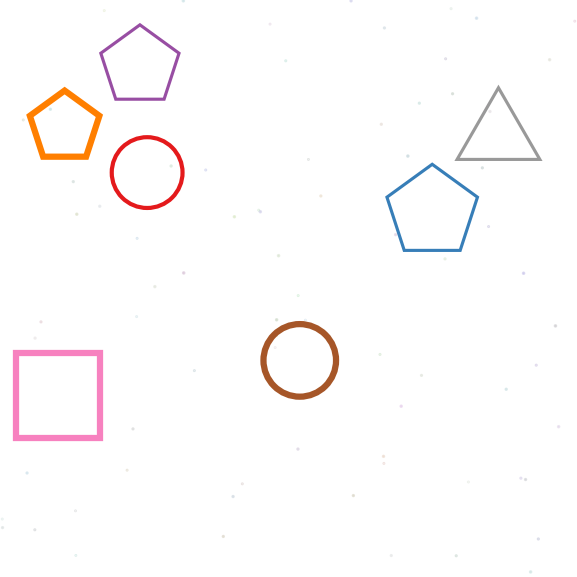[{"shape": "circle", "thickness": 2, "radius": 0.31, "center": [0.255, 0.7]}, {"shape": "pentagon", "thickness": 1.5, "radius": 0.41, "center": [0.748, 0.632]}, {"shape": "pentagon", "thickness": 1.5, "radius": 0.36, "center": [0.242, 0.885]}, {"shape": "pentagon", "thickness": 3, "radius": 0.32, "center": [0.112, 0.779]}, {"shape": "circle", "thickness": 3, "radius": 0.31, "center": [0.519, 0.375]}, {"shape": "square", "thickness": 3, "radius": 0.37, "center": [0.1, 0.315]}, {"shape": "triangle", "thickness": 1.5, "radius": 0.41, "center": [0.863, 0.764]}]